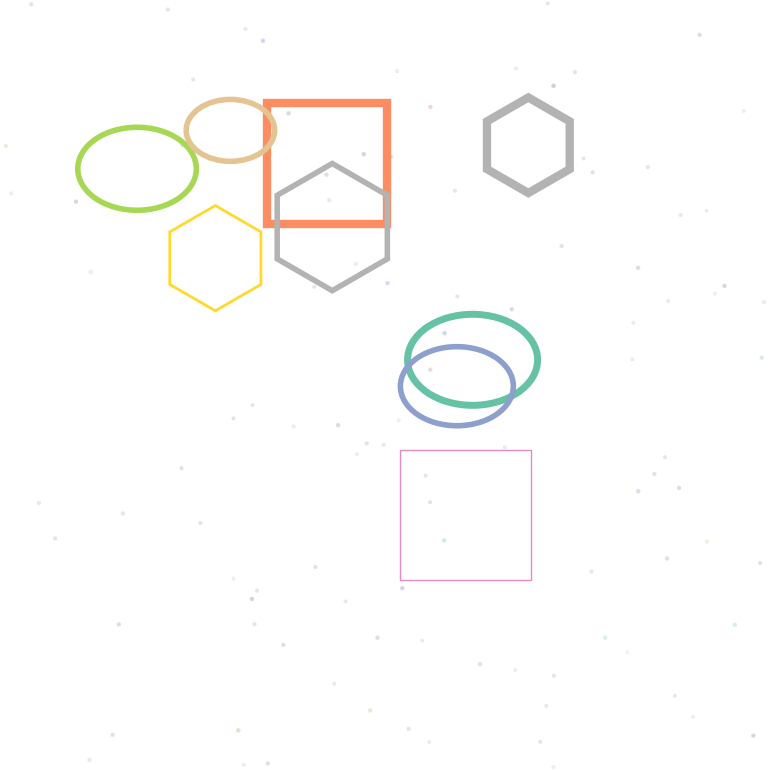[{"shape": "oval", "thickness": 2.5, "radius": 0.42, "center": [0.614, 0.533]}, {"shape": "square", "thickness": 3, "radius": 0.39, "center": [0.425, 0.787]}, {"shape": "oval", "thickness": 2, "radius": 0.37, "center": [0.593, 0.498]}, {"shape": "square", "thickness": 0.5, "radius": 0.42, "center": [0.605, 0.331]}, {"shape": "oval", "thickness": 2, "radius": 0.38, "center": [0.178, 0.781]}, {"shape": "hexagon", "thickness": 1, "radius": 0.34, "center": [0.28, 0.665]}, {"shape": "oval", "thickness": 2, "radius": 0.29, "center": [0.299, 0.831]}, {"shape": "hexagon", "thickness": 3, "radius": 0.31, "center": [0.686, 0.811]}, {"shape": "hexagon", "thickness": 2, "radius": 0.41, "center": [0.432, 0.705]}]